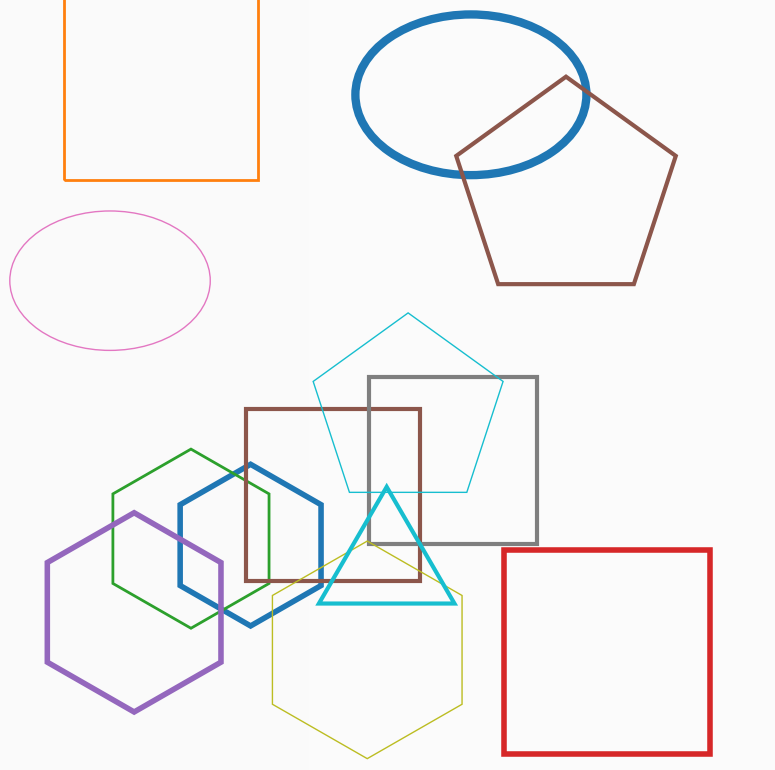[{"shape": "hexagon", "thickness": 2, "radius": 0.52, "center": [0.323, 0.292]}, {"shape": "oval", "thickness": 3, "radius": 0.75, "center": [0.608, 0.877]}, {"shape": "square", "thickness": 1, "radius": 0.63, "center": [0.208, 0.891]}, {"shape": "hexagon", "thickness": 1, "radius": 0.58, "center": [0.246, 0.3]}, {"shape": "square", "thickness": 2, "radius": 0.66, "center": [0.783, 0.153]}, {"shape": "hexagon", "thickness": 2, "radius": 0.65, "center": [0.173, 0.205]}, {"shape": "square", "thickness": 1.5, "radius": 0.56, "center": [0.43, 0.357]}, {"shape": "pentagon", "thickness": 1.5, "radius": 0.74, "center": [0.73, 0.751]}, {"shape": "oval", "thickness": 0.5, "radius": 0.65, "center": [0.142, 0.635]}, {"shape": "square", "thickness": 1.5, "radius": 0.54, "center": [0.584, 0.402]}, {"shape": "hexagon", "thickness": 0.5, "radius": 0.71, "center": [0.474, 0.156]}, {"shape": "triangle", "thickness": 1.5, "radius": 0.5, "center": [0.499, 0.267]}, {"shape": "pentagon", "thickness": 0.5, "radius": 0.64, "center": [0.527, 0.465]}]